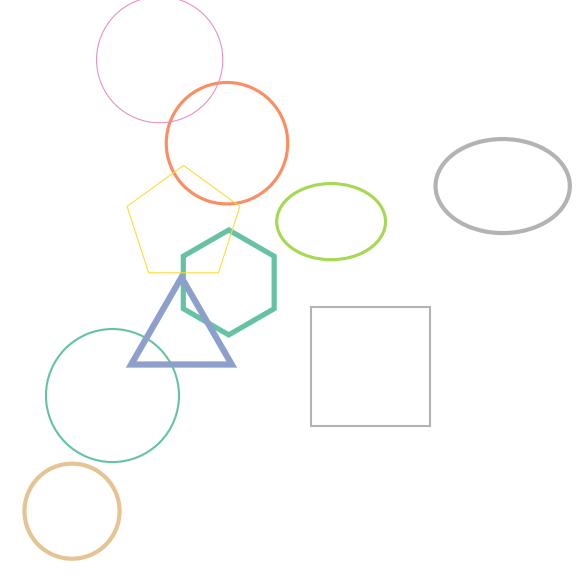[{"shape": "hexagon", "thickness": 2.5, "radius": 0.45, "center": [0.396, 0.51]}, {"shape": "circle", "thickness": 1, "radius": 0.58, "center": [0.195, 0.314]}, {"shape": "circle", "thickness": 1.5, "radius": 0.53, "center": [0.393, 0.751]}, {"shape": "triangle", "thickness": 3, "radius": 0.5, "center": [0.314, 0.418]}, {"shape": "circle", "thickness": 0.5, "radius": 0.55, "center": [0.276, 0.896]}, {"shape": "oval", "thickness": 1.5, "radius": 0.47, "center": [0.573, 0.615]}, {"shape": "pentagon", "thickness": 0.5, "radius": 0.51, "center": [0.318, 0.61]}, {"shape": "circle", "thickness": 2, "radius": 0.41, "center": [0.125, 0.114]}, {"shape": "square", "thickness": 1, "radius": 0.52, "center": [0.642, 0.365]}, {"shape": "oval", "thickness": 2, "radius": 0.58, "center": [0.87, 0.677]}]